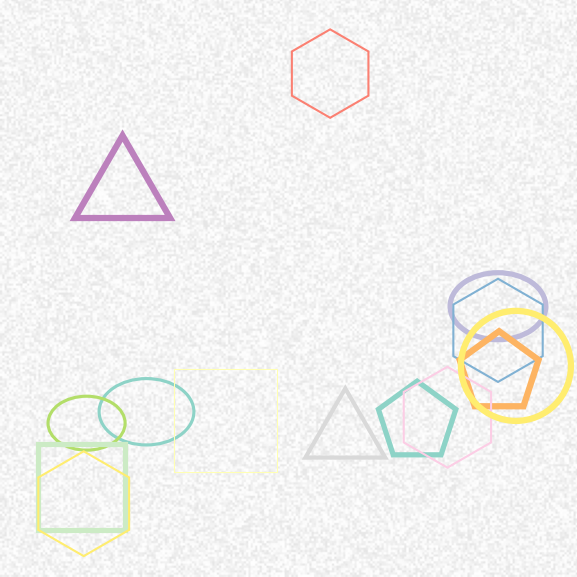[{"shape": "oval", "thickness": 1.5, "radius": 0.41, "center": [0.254, 0.286]}, {"shape": "pentagon", "thickness": 2.5, "radius": 0.35, "center": [0.722, 0.269]}, {"shape": "square", "thickness": 0.5, "radius": 0.45, "center": [0.391, 0.271]}, {"shape": "oval", "thickness": 2.5, "radius": 0.41, "center": [0.862, 0.469]}, {"shape": "hexagon", "thickness": 1, "radius": 0.38, "center": [0.572, 0.872]}, {"shape": "hexagon", "thickness": 1, "radius": 0.45, "center": [0.862, 0.427]}, {"shape": "pentagon", "thickness": 3, "radius": 0.36, "center": [0.864, 0.354]}, {"shape": "oval", "thickness": 1.5, "radius": 0.33, "center": [0.15, 0.266]}, {"shape": "hexagon", "thickness": 1, "radius": 0.44, "center": [0.775, 0.277]}, {"shape": "triangle", "thickness": 2, "radius": 0.4, "center": [0.598, 0.247]}, {"shape": "triangle", "thickness": 3, "radius": 0.48, "center": [0.212, 0.669]}, {"shape": "square", "thickness": 2.5, "radius": 0.37, "center": [0.141, 0.156]}, {"shape": "hexagon", "thickness": 1, "radius": 0.45, "center": [0.145, 0.127]}, {"shape": "circle", "thickness": 3, "radius": 0.48, "center": [0.893, 0.366]}]